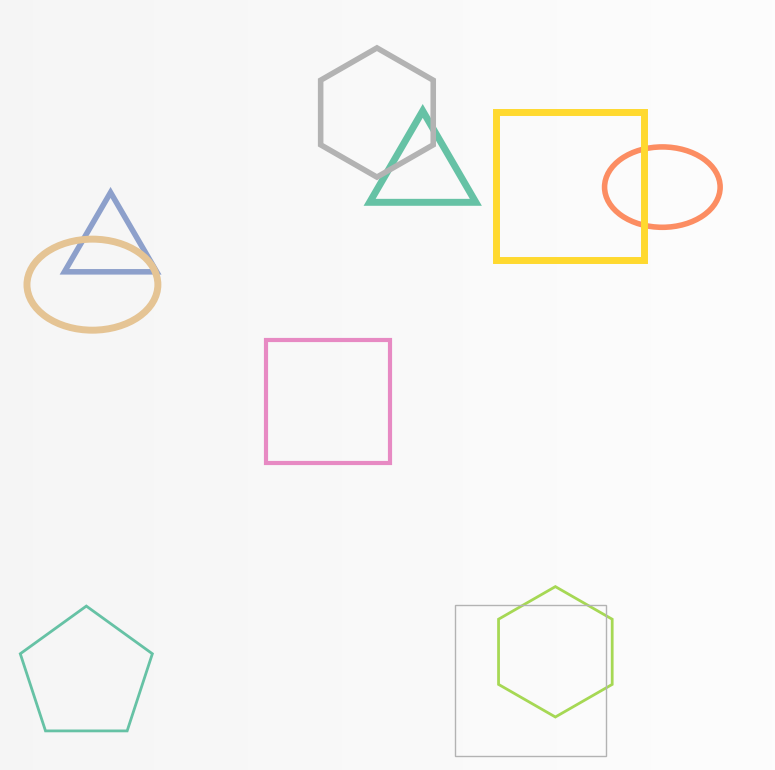[{"shape": "pentagon", "thickness": 1, "radius": 0.45, "center": [0.111, 0.123]}, {"shape": "triangle", "thickness": 2.5, "radius": 0.4, "center": [0.545, 0.777]}, {"shape": "oval", "thickness": 2, "radius": 0.37, "center": [0.855, 0.757]}, {"shape": "triangle", "thickness": 2, "radius": 0.34, "center": [0.143, 0.681]}, {"shape": "square", "thickness": 1.5, "radius": 0.4, "center": [0.423, 0.478]}, {"shape": "hexagon", "thickness": 1, "radius": 0.42, "center": [0.717, 0.153]}, {"shape": "square", "thickness": 2.5, "radius": 0.48, "center": [0.735, 0.759]}, {"shape": "oval", "thickness": 2.5, "radius": 0.42, "center": [0.119, 0.63]}, {"shape": "square", "thickness": 0.5, "radius": 0.49, "center": [0.685, 0.116]}, {"shape": "hexagon", "thickness": 2, "radius": 0.42, "center": [0.486, 0.854]}]